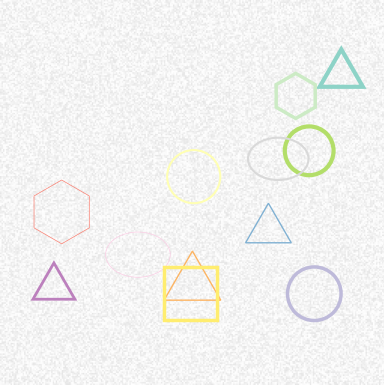[{"shape": "triangle", "thickness": 3, "radius": 0.32, "center": [0.886, 0.807]}, {"shape": "circle", "thickness": 1.5, "radius": 0.35, "center": [0.503, 0.541]}, {"shape": "circle", "thickness": 2.5, "radius": 0.35, "center": [0.816, 0.237]}, {"shape": "hexagon", "thickness": 0.5, "radius": 0.41, "center": [0.16, 0.45]}, {"shape": "triangle", "thickness": 1, "radius": 0.34, "center": [0.697, 0.404]}, {"shape": "triangle", "thickness": 1, "radius": 0.43, "center": [0.5, 0.263]}, {"shape": "circle", "thickness": 3, "radius": 0.32, "center": [0.803, 0.608]}, {"shape": "oval", "thickness": 0.5, "radius": 0.42, "center": [0.358, 0.339]}, {"shape": "oval", "thickness": 1.5, "radius": 0.39, "center": [0.723, 0.587]}, {"shape": "triangle", "thickness": 2, "radius": 0.31, "center": [0.14, 0.254]}, {"shape": "hexagon", "thickness": 2.5, "radius": 0.29, "center": [0.768, 0.751]}, {"shape": "square", "thickness": 2.5, "radius": 0.34, "center": [0.494, 0.238]}]